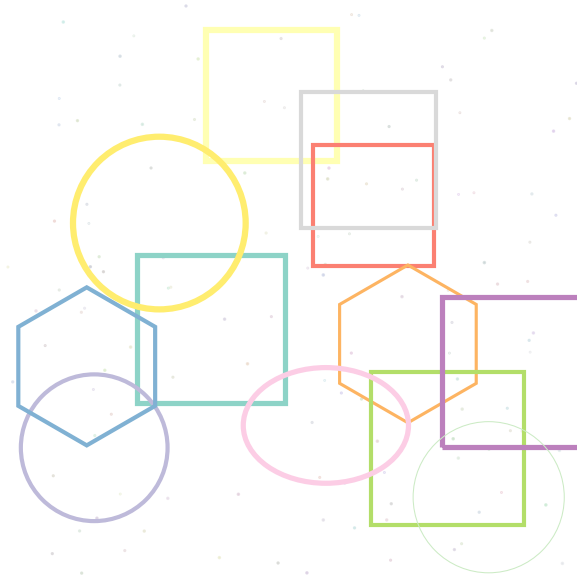[{"shape": "square", "thickness": 2.5, "radius": 0.64, "center": [0.366, 0.429]}, {"shape": "square", "thickness": 3, "radius": 0.57, "center": [0.471, 0.834]}, {"shape": "circle", "thickness": 2, "radius": 0.64, "center": [0.163, 0.224]}, {"shape": "square", "thickness": 2, "radius": 0.52, "center": [0.647, 0.643]}, {"shape": "hexagon", "thickness": 2, "radius": 0.68, "center": [0.15, 0.365]}, {"shape": "hexagon", "thickness": 1.5, "radius": 0.68, "center": [0.706, 0.404]}, {"shape": "square", "thickness": 2, "radius": 0.66, "center": [0.775, 0.223]}, {"shape": "oval", "thickness": 2.5, "radius": 0.72, "center": [0.564, 0.262]}, {"shape": "square", "thickness": 2, "radius": 0.59, "center": [0.638, 0.722]}, {"shape": "square", "thickness": 2.5, "radius": 0.65, "center": [0.896, 0.355]}, {"shape": "circle", "thickness": 0.5, "radius": 0.65, "center": [0.846, 0.138]}, {"shape": "circle", "thickness": 3, "radius": 0.75, "center": [0.276, 0.613]}]